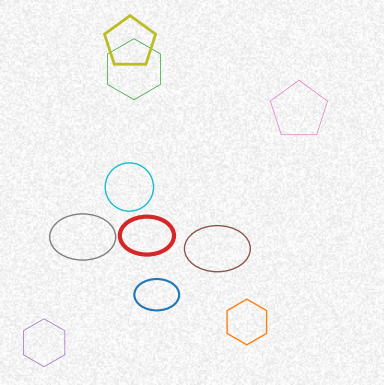[{"shape": "oval", "thickness": 1.5, "radius": 0.29, "center": [0.407, 0.234]}, {"shape": "hexagon", "thickness": 1, "radius": 0.3, "center": [0.641, 0.164]}, {"shape": "hexagon", "thickness": 0.5, "radius": 0.4, "center": [0.348, 0.82]}, {"shape": "oval", "thickness": 3, "radius": 0.35, "center": [0.382, 0.388]}, {"shape": "hexagon", "thickness": 0.5, "radius": 0.31, "center": [0.115, 0.11]}, {"shape": "oval", "thickness": 1, "radius": 0.43, "center": [0.565, 0.354]}, {"shape": "pentagon", "thickness": 0.5, "radius": 0.39, "center": [0.777, 0.713]}, {"shape": "oval", "thickness": 1, "radius": 0.43, "center": [0.215, 0.384]}, {"shape": "pentagon", "thickness": 2, "radius": 0.35, "center": [0.338, 0.89]}, {"shape": "circle", "thickness": 1, "radius": 0.31, "center": [0.336, 0.514]}]